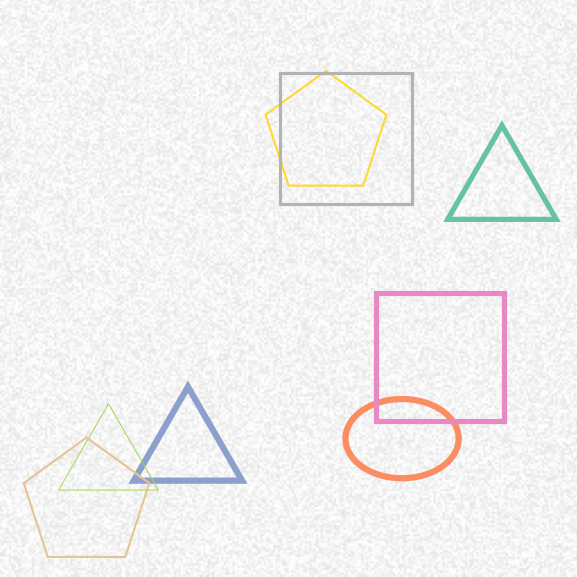[{"shape": "triangle", "thickness": 2.5, "radius": 0.54, "center": [0.869, 0.674]}, {"shape": "oval", "thickness": 3, "radius": 0.49, "center": [0.696, 0.24]}, {"shape": "triangle", "thickness": 3, "radius": 0.54, "center": [0.325, 0.221]}, {"shape": "square", "thickness": 2.5, "radius": 0.55, "center": [0.762, 0.381]}, {"shape": "triangle", "thickness": 0.5, "radius": 0.5, "center": [0.188, 0.2]}, {"shape": "pentagon", "thickness": 1, "radius": 0.55, "center": [0.564, 0.767]}, {"shape": "pentagon", "thickness": 1, "radius": 0.57, "center": [0.15, 0.127]}, {"shape": "square", "thickness": 1.5, "radius": 0.57, "center": [0.599, 0.76]}]